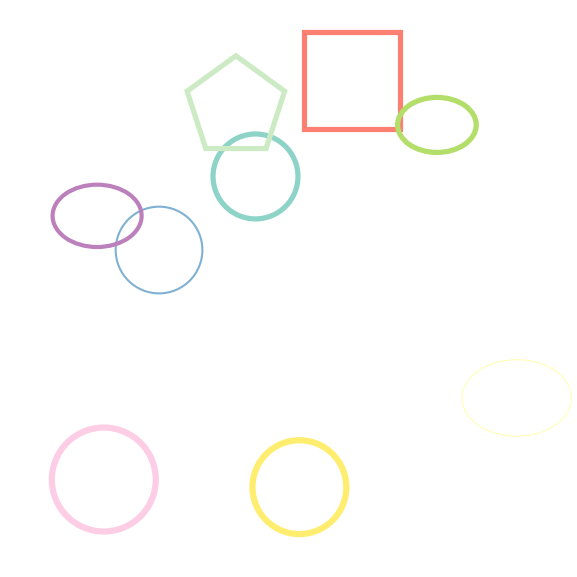[{"shape": "circle", "thickness": 2.5, "radius": 0.37, "center": [0.442, 0.694]}, {"shape": "oval", "thickness": 0.5, "radius": 0.47, "center": [0.895, 0.31]}, {"shape": "square", "thickness": 2.5, "radius": 0.42, "center": [0.609, 0.86]}, {"shape": "circle", "thickness": 1, "radius": 0.38, "center": [0.275, 0.566]}, {"shape": "oval", "thickness": 2.5, "radius": 0.34, "center": [0.757, 0.783]}, {"shape": "circle", "thickness": 3, "radius": 0.45, "center": [0.18, 0.169]}, {"shape": "oval", "thickness": 2, "radius": 0.39, "center": [0.168, 0.625]}, {"shape": "pentagon", "thickness": 2.5, "radius": 0.44, "center": [0.408, 0.814]}, {"shape": "circle", "thickness": 3, "radius": 0.41, "center": [0.518, 0.156]}]